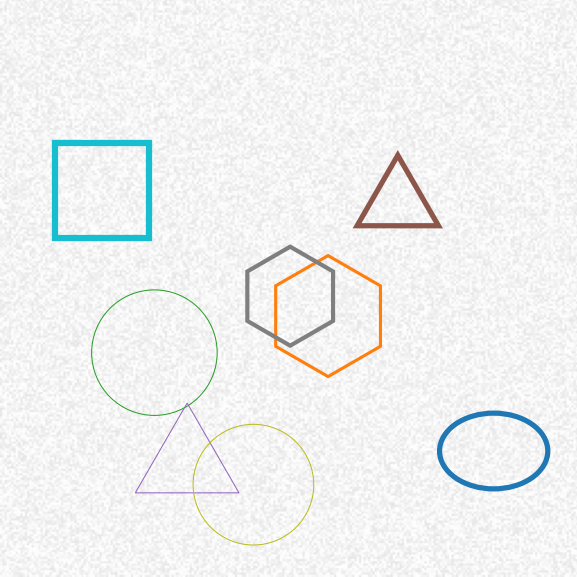[{"shape": "oval", "thickness": 2.5, "radius": 0.47, "center": [0.855, 0.218]}, {"shape": "hexagon", "thickness": 1.5, "radius": 0.52, "center": [0.568, 0.452]}, {"shape": "circle", "thickness": 0.5, "radius": 0.54, "center": [0.267, 0.388]}, {"shape": "triangle", "thickness": 0.5, "radius": 0.52, "center": [0.324, 0.198]}, {"shape": "triangle", "thickness": 2.5, "radius": 0.41, "center": [0.689, 0.649]}, {"shape": "hexagon", "thickness": 2, "radius": 0.43, "center": [0.503, 0.486]}, {"shape": "circle", "thickness": 0.5, "radius": 0.52, "center": [0.439, 0.16]}, {"shape": "square", "thickness": 3, "radius": 0.41, "center": [0.177, 0.669]}]